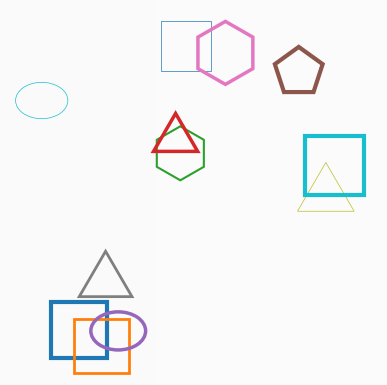[{"shape": "square", "thickness": 3, "radius": 0.36, "center": [0.204, 0.144]}, {"shape": "square", "thickness": 0.5, "radius": 0.32, "center": [0.479, 0.88]}, {"shape": "square", "thickness": 2, "radius": 0.35, "center": [0.262, 0.101]}, {"shape": "hexagon", "thickness": 1.5, "radius": 0.35, "center": [0.465, 0.602]}, {"shape": "triangle", "thickness": 2.5, "radius": 0.33, "center": [0.453, 0.64]}, {"shape": "oval", "thickness": 2.5, "radius": 0.35, "center": [0.305, 0.141]}, {"shape": "pentagon", "thickness": 3, "radius": 0.32, "center": [0.771, 0.813]}, {"shape": "hexagon", "thickness": 2.5, "radius": 0.41, "center": [0.582, 0.863]}, {"shape": "triangle", "thickness": 2, "radius": 0.39, "center": [0.273, 0.269]}, {"shape": "triangle", "thickness": 0.5, "radius": 0.42, "center": [0.841, 0.494]}, {"shape": "oval", "thickness": 0.5, "radius": 0.34, "center": [0.108, 0.739]}, {"shape": "square", "thickness": 3, "radius": 0.38, "center": [0.863, 0.57]}]